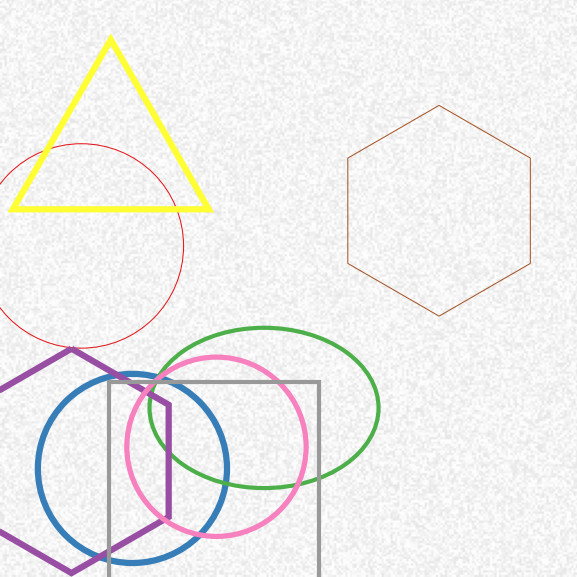[{"shape": "circle", "thickness": 0.5, "radius": 0.88, "center": [0.141, 0.573]}, {"shape": "circle", "thickness": 3, "radius": 0.82, "center": [0.229, 0.188]}, {"shape": "oval", "thickness": 2, "radius": 0.99, "center": [0.457, 0.293]}, {"shape": "hexagon", "thickness": 3, "radius": 0.97, "center": [0.124, 0.201]}, {"shape": "triangle", "thickness": 3, "radius": 0.98, "center": [0.192, 0.735]}, {"shape": "hexagon", "thickness": 0.5, "radius": 0.91, "center": [0.76, 0.634]}, {"shape": "circle", "thickness": 2.5, "radius": 0.78, "center": [0.375, 0.226]}, {"shape": "square", "thickness": 2, "radius": 0.91, "center": [0.371, 0.156]}]